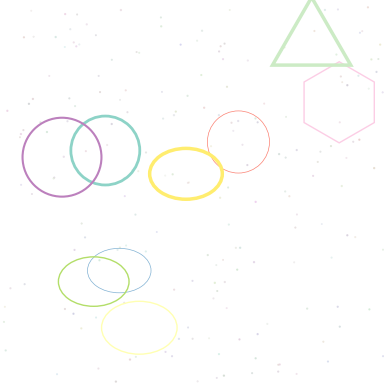[{"shape": "circle", "thickness": 2, "radius": 0.45, "center": [0.274, 0.609]}, {"shape": "oval", "thickness": 1, "radius": 0.49, "center": [0.362, 0.149]}, {"shape": "circle", "thickness": 0.5, "radius": 0.4, "center": [0.619, 0.631]}, {"shape": "oval", "thickness": 0.5, "radius": 0.41, "center": [0.31, 0.297]}, {"shape": "oval", "thickness": 1, "radius": 0.46, "center": [0.243, 0.269]}, {"shape": "hexagon", "thickness": 1, "radius": 0.53, "center": [0.881, 0.734]}, {"shape": "circle", "thickness": 1.5, "radius": 0.51, "center": [0.161, 0.592]}, {"shape": "triangle", "thickness": 2.5, "radius": 0.59, "center": [0.809, 0.89]}, {"shape": "oval", "thickness": 2.5, "radius": 0.47, "center": [0.483, 0.549]}]